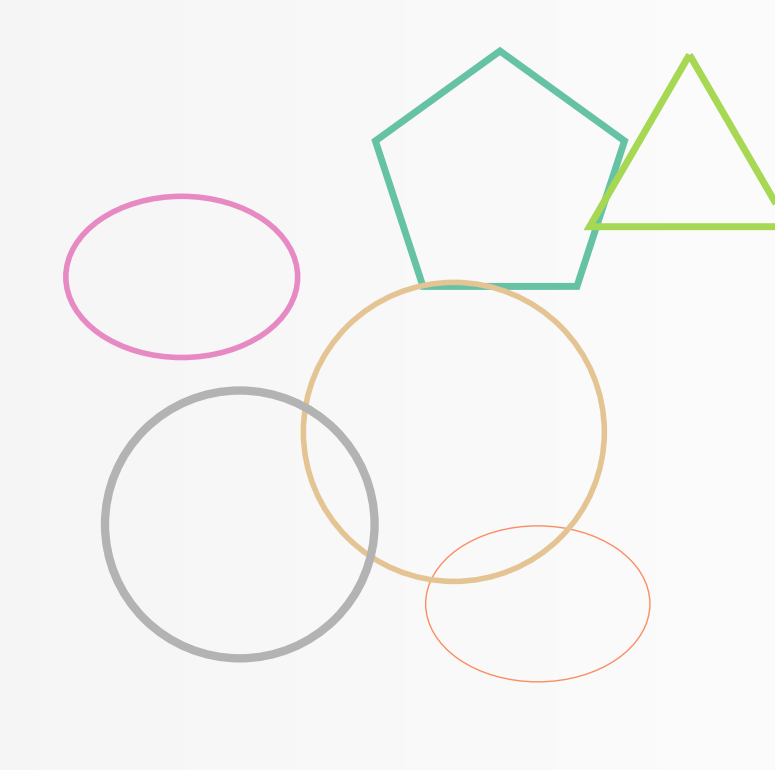[{"shape": "pentagon", "thickness": 2.5, "radius": 0.84, "center": [0.645, 0.765]}, {"shape": "oval", "thickness": 0.5, "radius": 0.72, "center": [0.694, 0.216]}, {"shape": "oval", "thickness": 2, "radius": 0.75, "center": [0.234, 0.64]}, {"shape": "triangle", "thickness": 2.5, "radius": 0.74, "center": [0.89, 0.78]}, {"shape": "circle", "thickness": 2, "radius": 0.97, "center": [0.586, 0.439]}, {"shape": "circle", "thickness": 3, "radius": 0.87, "center": [0.309, 0.319]}]